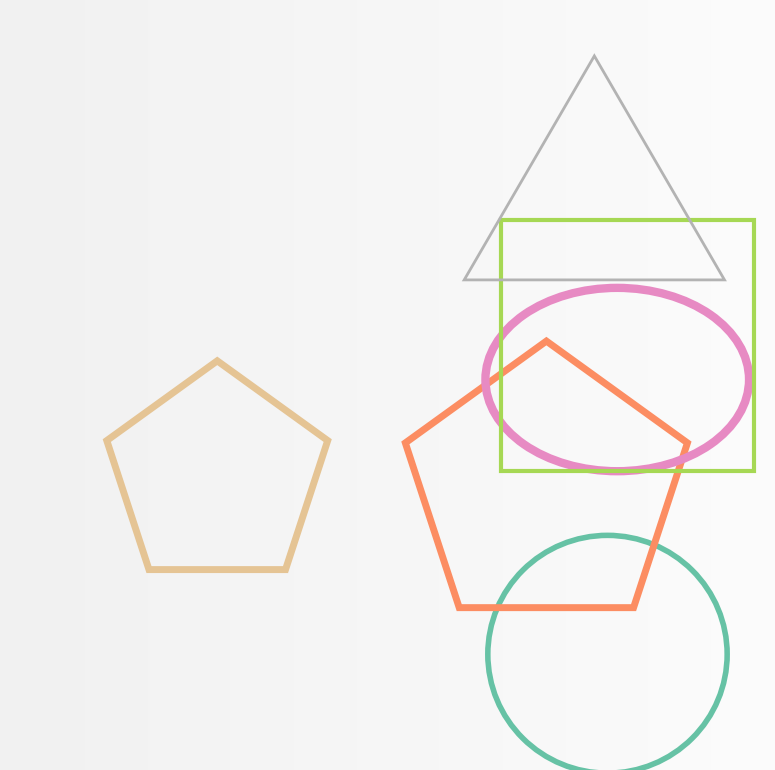[{"shape": "circle", "thickness": 2, "radius": 0.77, "center": [0.784, 0.15]}, {"shape": "pentagon", "thickness": 2.5, "radius": 0.96, "center": [0.705, 0.366]}, {"shape": "oval", "thickness": 3, "radius": 0.85, "center": [0.796, 0.507]}, {"shape": "square", "thickness": 1.5, "radius": 0.82, "center": [0.81, 0.551]}, {"shape": "pentagon", "thickness": 2.5, "radius": 0.75, "center": [0.28, 0.382]}, {"shape": "triangle", "thickness": 1, "radius": 0.97, "center": [0.767, 0.733]}]